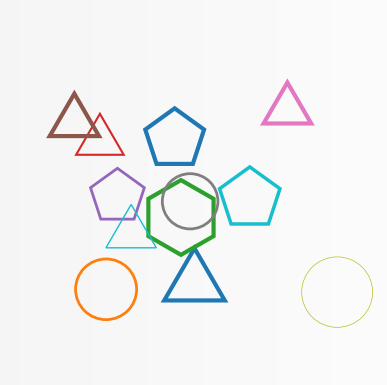[{"shape": "pentagon", "thickness": 3, "radius": 0.4, "center": [0.451, 0.639]}, {"shape": "triangle", "thickness": 3, "radius": 0.45, "center": [0.502, 0.265]}, {"shape": "circle", "thickness": 2, "radius": 0.39, "center": [0.274, 0.249]}, {"shape": "hexagon", "thickness": 3, "radius": 0.49, "center": [0.467, 0.435]}, {"shape": "triangle", "thickness": 1.5, "radius": 0.35, "center": [0.258, 0.633]}, {"shape": "pentagon", "thickness": 2, "radius": 0.36, "center": [0.303, 0.49]}, {"shape": "triangle", "thickness": 3, "radius": 0.37, "center": [0.192, 0.683]}, {"shape": "triangle", "thickness": 3, "radius": 0.35, "center": [0.742, 0.715]}, {"shape": "circle", "thickness": 2, "radius": 0.36, "center": [0.491, 0.477]}, {"shape": "circle", "thickness": 0.5, "radius": 0.46, "center": [0.87, 0.241]}, {"shape": "pentagon", "thickness": 2.5, "radius": 0.41, "center": [0.645, 0.485]}, {"shape": "triangle", "thickness": 1, "radius": 0.38, "center": [0.338, 0.394]}]